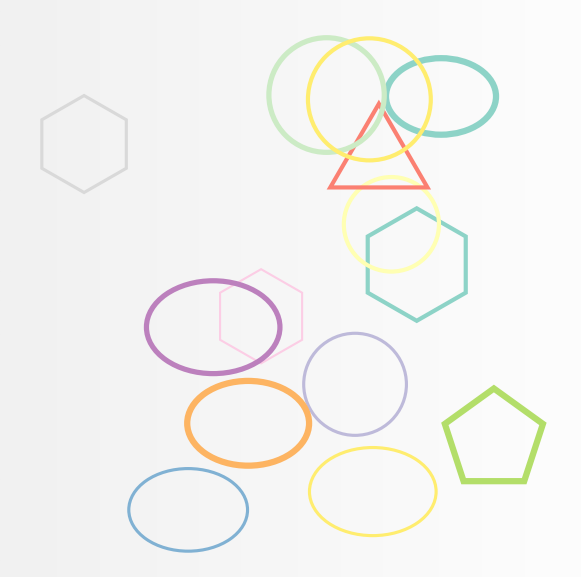[{"shape": "hexagon", "thickness": 2, "radius": 0.49, "center": [0.717, 0.541]}, {"shape": "oval", "thickness": 3, "radius": 0.47, "center": [0.759, 0.832]}, {"shape": "circle", "thickness": 2, "radius": 0.41, "center": [0.673, 0.611]}, {"shape": "circle", "thickness": 1.5, "radius": 0.44, "center": [0.611, 0.334]}, {"shape": "triangle", "thickness": 2, "radius": 0.48, "center": [0.652, 0.723]}, {"shape": "oval", "thickness": 1.5, "radius": 0.51, "center": [0.324, 0.116]}, {"shape": "oval", "thickness": 3, "radius": 0.52, "center": [0.427, 0.266]}, {"shape": "pentagon", "thickness": 3, "radius": 0.44, "center": [0.85, 0.238]}, {"shape": "hexagon", "thickness": 1, "radius": 0.41, "center": [0.449, 0.451]}, {"shape": "hexagon", "thickness": 1.5, "radius": 0.42, "center": [0.145, 0.75]}, {"shape": "oval", "thickness": 2.5, "radius": 0.57, "center": [0.367, 0.433]}, {"shape": "circle", "thickness": 2.5, "radius": 0.5, "center": [0.562, 0.835]}, {"shape": "circle", "thickness": 2, "radius": 0.53, "center": [0.635, 0.827]}, {"shape": "oval", "thickness": 1.5, "radius": 0.54, "center": [0.641, 0.148]}]